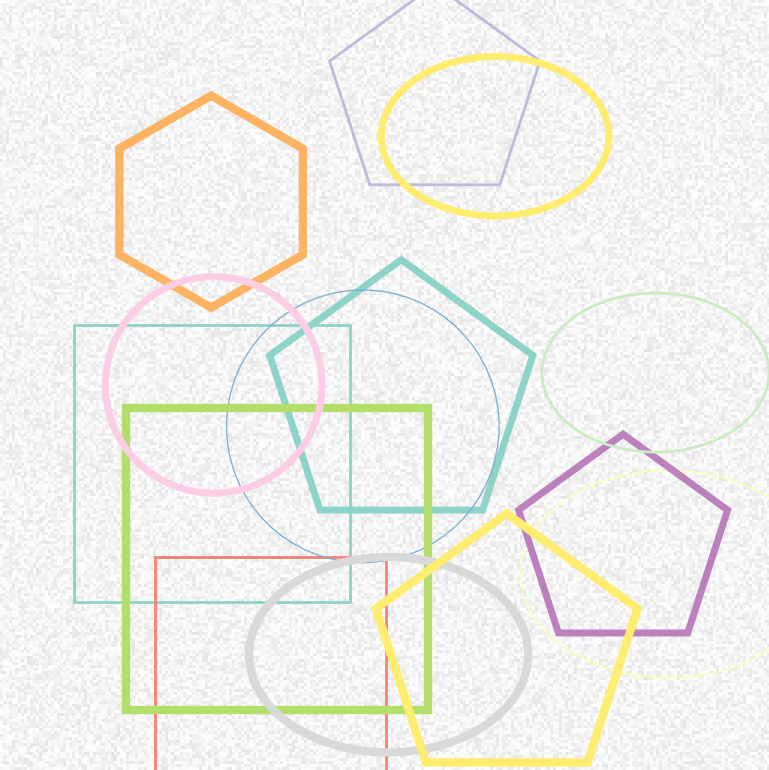[{"shape": "pentagon", "thickness": 2.5, "radius": 0.9, "center": [0.521, 0.483]}, {"shape": "square", "thickness": 1, "radius": 0.9, "center": [0.275, 0.398]}, {"shape": "oval", "thickness": 0.5, "radius": 0.96, "center": [0.868, 0.254]}, {"shape": "pentagon", "thickness": 1, "radius": 0.72, "center": [0.565, 0.876]}, {"shape": "square", "thickness": 1, "radius": 0.75, "center": [0.352, 0.126]}, {"shape": "circle", "thickness": 0.5, "radius": 0.89, "center": [0.471, 0.446]}, {"shape": "hexagon", "thickness": 3, "radius": 0.69, "center": [0.274, 0.738]}, {"shape": "square", "thickness": 3, "radius": 0.98, "center": [0.36, 0.274]}, {"shape": "circle", "thickness": 2.5, "radius": 0.7, "center": [0.278, 0.5]}, {"shape": "oval", "thickness": 3, "radius": 0.91, "center": [0.505, 0.15]}, {"shape": "pentagon", "thickness": 2.5, "radius": 0.71, "center": [0.809, 0.293]}, {"shape": "oval", "thickness": 1, "radius": 0.74, "center": [0.851, 0.516]}, {"shape": "pentagon", "thickness": 3, "radius": 0.89, "center": [0.658, 0.154]}, {"shape": "oval", "thickness": 2.5, "radius": 0.74, "center": [0.643, 0.823]}]